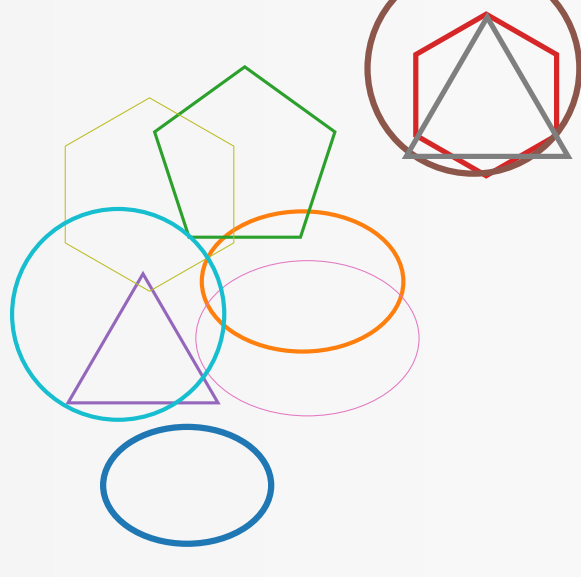[{"shape": "oval", "thickness": 3, "radius": 0.72, "center": [0.322, 0.159]}, {"shape": "oval", "thickness": 2, "radius": 0.87, "center": [0.521, 0.512]}, {"shape": "pentagon", "thickness": 1.5, "radius": 0.82, "center": [0.421, 0.72]}, {"shape": "hexagon", "thickness": 2.5, "radius": 0.7, "center": [0.836, 0.835]}, {"shape": "triangle", "thickness": 1.5, "radius": 0.74, "center": [0.246, 0.376]}, {"shape": "circle", "thickness": 3, "radius": 0.91, "center": [0.815, 0.881]}, {"shape": "oval", "thickness": 0.5, "radius": 0.96, "center": [0.529, 0.413]}, {"shape": "triangle", "thickness": 2.5, "radius": 0.8, "center": [0.838, 0.809]}, {"shape": "hexagon", "thickness": 0.5, "radius": 0.84, "center": [0.257, 0.662]}, {"shape": "circle", "thickness": 2, "radius": 0.91, "center": [0.203, 0.455]}]